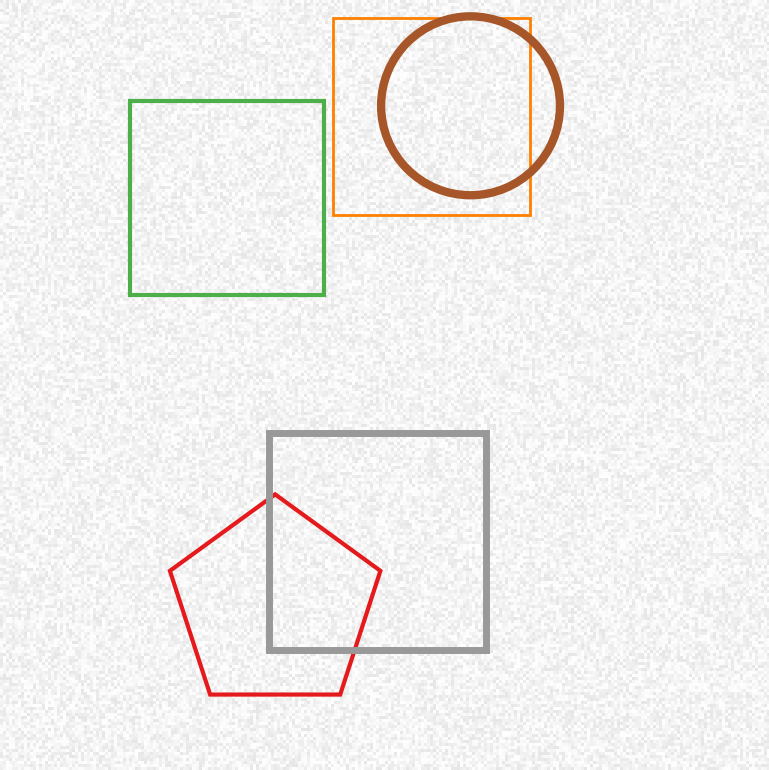[{"shape": "pentagon", "thickness": 1.5, "radius": 0.72, "center": [0.357, 0.214]}, {"shape": "square", "thickness": 1.5, "radius": 0.63, "center": [0.295, 0.743]}, {"shape": "square", "thickness": 1, "radius": 0.64, "center": [0.561, 0.849]}, {"shape": "circle", "thickness": 3, "radius": 0.58, "center": [0.611, 0.863]}, {"shape": "square", "thickness": 2.5, "radius": 0.71, "center": [0.49, 0.297]}]